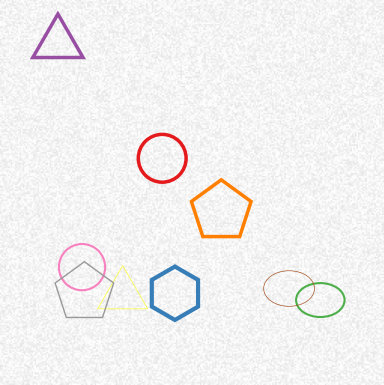[{"shape": "circle", "thickness": 2.5, "radius": 0.31, "center": [0.421, 0.589]}, {"shape": "hexagon", "thickness": 3, "radius": 0.35, "center": [0.454, 0.238]}, {"shape": "oval", "thickness": 1.5, "radius": 0.31, "center": [0.832, 0.221]}, {"shape": "triangle", "thickness": 2.5, "radius": 0.38, "center": [0.15, 0.888]}, {"shape": "pentagon", "thickness": 2.5, "radius": 0.41, "center": [0.575, 0.451]}, {"shape": "triangle", "thickness": 0.5, "radius": 0.38, "center": [0.319, 0.235]}, {"shape": "oval", "thickness": 0.5, "radius": 0.33, "center": [0.751, 0.251]}, {"shape": "circle", "thickness": 1.5, "radius": 0.3, "center": [0.213, 0.306]}, {"shape": "pentagon", "thickness": 1, "radius": 0.4, "center": [0.219, 0.24]}]